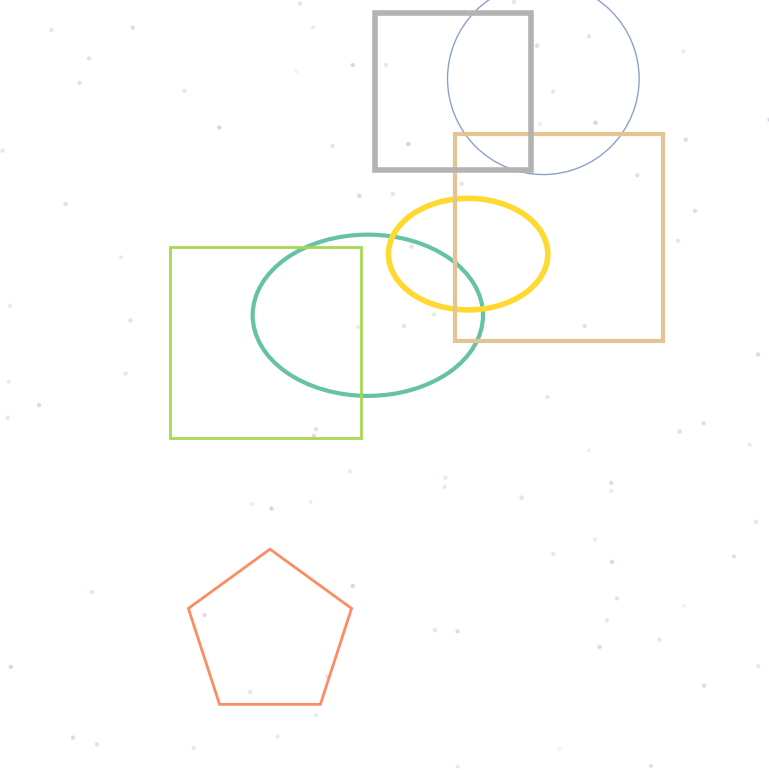[{"shape": "oval", "thickness": 1.5, "radius": 0.75, "center": [0.478, 0.591]}, {"shape": "pentagon", "thickness": 1, "radius": 0.56, "center": [0.351, 0.175]}, {"shape": "circle", "thickness": 0.5, "radius": 0.62, "center": [0.706, 0.898]}, {"shape": "square", "thickness": 1, "radius": 0.62, "center": [0.345, 0.555]}, {"shape": "oval", "thickness": 2, "radius": 0.52, "center": [0.608, 0.67]}, {"shape": "square", "thickness": 1.5, "radius": 0.67, "center": [0.726, 0.692]}, {"shape": "square", "thickness": 2, "radius": 0.51, "center": [0.588, 0.881]}]